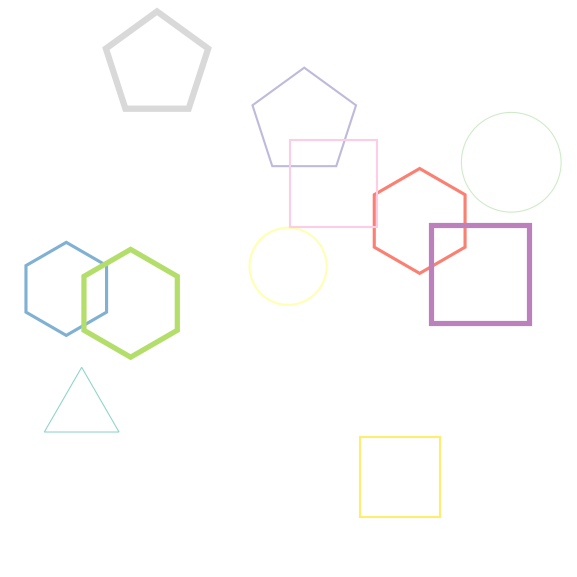[{"shape": "triangle", "thickness": 0.5, "radius": 0.37, "center": [0.141, 0.288]}, {"shape": "circle", "thickness": 1, "radius": 0.33, "center": [0.499, 0.538]}, {"shape": "pentagon", "thickness": 1, "radius": 0.47, "center": [0.527, 0.788]}, {"shape": "hexagon", "thickness": 1.5, "radius": 0.45, "center": [0.727, 0.617]}, {"shape": "hexagon", "thickness": 1.5, "radius": 0.4, "center": [0.115, 0.499]}, {"shape": "hexagon", "thickness": 2.5, "radius": 0.47, "center": [0.226, 0.474]}, {"shape": "square", "thickness": 1, "radius": 0.38, "center": [0.577, 0.681]}, {"shape": "pentagon", "thickness": 3, "radius": 0.47, "center": [0.272, 0.886]}, {"shape": "square", "thickness": 2.5, "radius": 0.42, "center": [0.831, 0.525]}, {"shape": "circle", "thickness": 0.5, "radius": 0.43, "center": [0.885, 0.718]}, {"shape": "square", "thickness": 1, "radius": 0.35, "center": [0.693, 0.174]}]